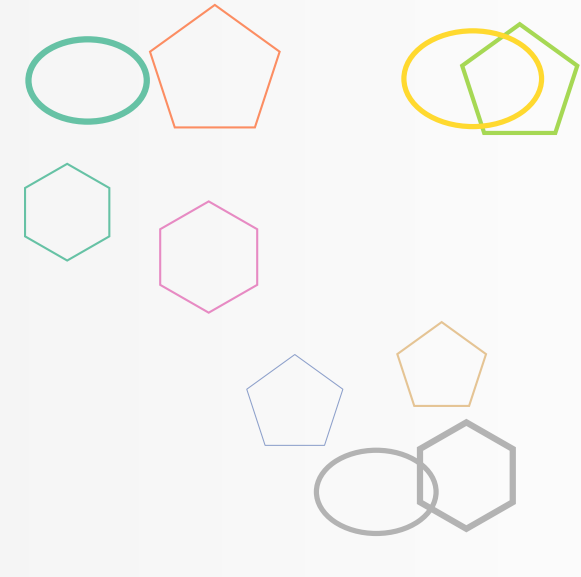[{"shape": "oval", "thickness": 3, "radius": 0.51, "center": [0.151, 0.86]}, {"shape": "hexagon", "thickness": 1, "radius": 0.42, "center": [0.116, 0.632]}, {"shape": "pentagon", "thickness": 1, "radius": 0.59, "center": [0.37, 0.873]}, {"shape": "pentagon", "thickness": 0.5, "radius": 0.43, "center": [0.507, 0.298]}, {"shape": "hexagon", "thickness": 1, "radius": 0.48, "center": [0.359, 0.554]}, {"shape": "pentagon", "thickness": 2, "radius": 0.52, "center": [0.894, 0.853]}, {"shape": "oval", "thickness": 2.5, "radius": 0.59, "center": [0.813, 0.863]}, {"shape": "pentagon", "thickness": 1, "radius": 0.4, "center": [0.76, 0.361]}, {"shape": "hexagon", "thickness": 3, "radius": 0.46, "center": [0.802, 0.176]}, {"shape": "oval", "thickness": 2.5, "radius": 0.51, "center": [0.647, 0.147]}]